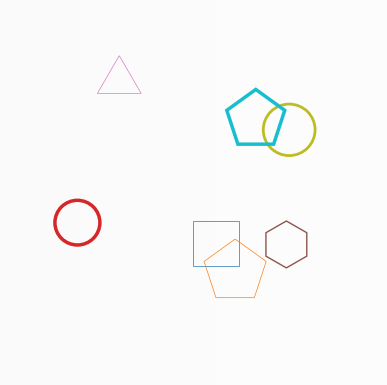[{"shape": "square", "thickness": 0.5, "radius": 0.3, "center": [0.558, 0.368]}, {"shape": "pentagon", "thickness": 0.5, "radius": 0.42, "center": [0.607, 0.295]}, {"shape": "circle", "thickness": 2.5, "radius": 0.29, "center": [0.2, 0.422]}, {"shape": "hexagon", "thickness": 1, "radius": 0.3, "center": [0.739, 0.365]}, {"shape": "triangle", "thickness": 0.5, "radius": 0.33, "center": [0.308, 0.79]}, {"shape": "circle", "thickness": 2, "radius": 0.33, "center": [0.746, 0.663]}, {"shape": "pentagon", "thickness": 2.5, "radius": 0.39, "center": [0.66, 0.689]}]